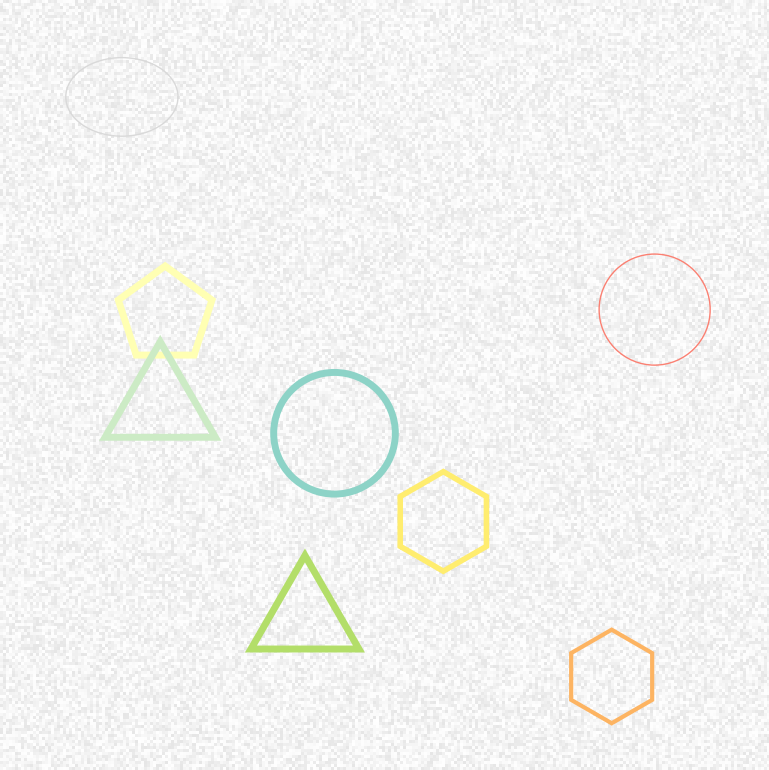[{"shape": "circle", "thickness": 2.5, "radius": 0.39, "center": [0.434, 0.437]}, {"shape": "pentagon", "thickness": 2.5, "radius": 0.32, "center": [0.214, 0.591]}, {"shape": "circle", "thickness": 0.5, "radius": 0.36, "center": [0.85, 0.598]}, {"shape": "hexagon", "thickness": 1.5, "radius": 0.3, "center": [0.794, 0.121]}, {"shape": "triangle", "thickness": 2.5, "radius": 0.4, "center": [0.396, 0.198]}, {"shape": "oval", "thickness": 0.5, "radius": 0.36, "center": [0.158, 0.874]}, {"shape": "triangle", "thickness": 2.5, "radius": 0.41, "center": [0.208, 0.473]}, {"shape": "hexagon", "thickness": 2, "radius": 0.32, "center": [0.576, 0.323]}]